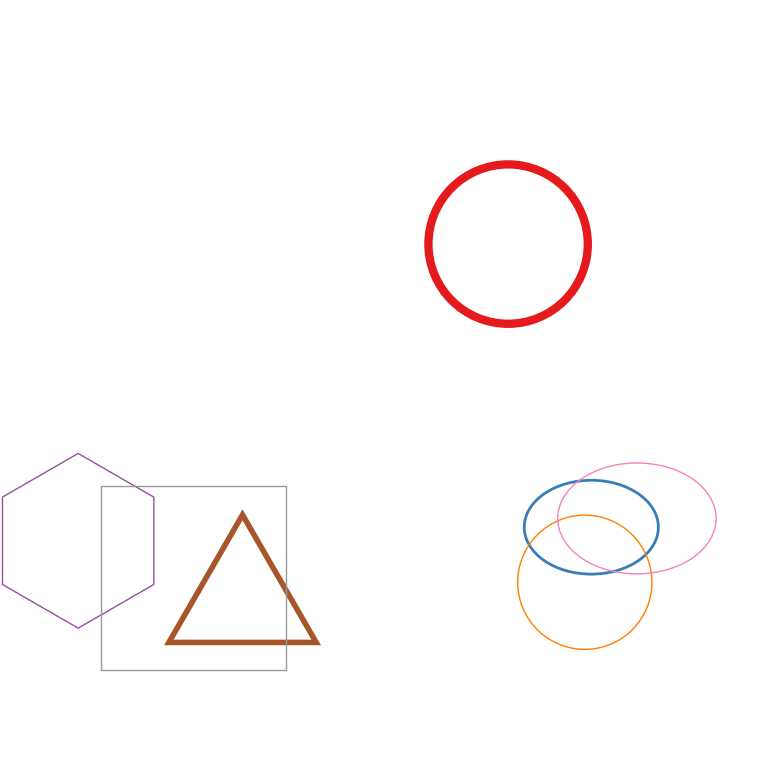[{"shape": "circle", "thickness": 3, "radius": 0.52, "center": [0.66, 0.683]}, {"shape": "oval", "thickness": 1, "radius": 0.44, "center": [0.768, 0.315]}, {"shape": "hexagon", "thickness": 0.5, "radius": 0.57, "center": [0.101, 0.298]}, {"shape": "circle", "thickness": 0.5, "radius": 0.44, "center": [0.759, 0.244]}, {"shape": "triangle", "thickness": 2, "radius": 0.55, "center": [0.315, 0.221]}, {"shape": "oval", "thickness": 0.5, "radius": 0.51, "center": [0.827, 0.327]}, {"shape": "square", "thickness": 0.5, "radius": 0.6, "center": [0.251, 0.249]}]